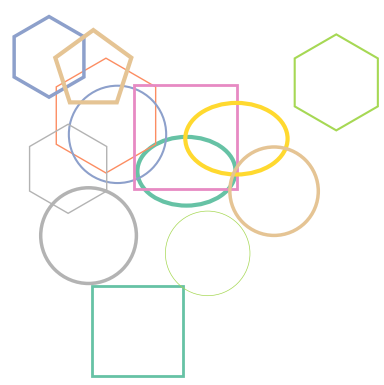[{"shape": "square", "thickness": 2, "radius": 0.59, "center": [0.357, 0.14]}, {"shape": "oval", "thickness": 3, "radius": 0.64, "center": [0.484, 0.555]}, {"shape": "hexagon", "thickness": 1, "radius": 0.75, "center": [0.275, 0.7]}, {"shape": "hexagon", "thickness": 2.5, "radius": 0.52, "center": [0.127, 0.852]}, {"shape": "circle", "thickness": 1.5, "radius": 0.63, "center": [0.305, 0.651]}, {"shape": "square", "thickness": 2, "radius": 0.67, "center": [0.482, 0.644]}, {"shape": "hexagon", "thickness": 1.5, "radius": 0.62, "center": [0.873, 0.786]}, {"shape": "circle", "thickness": 0.5, "radius": 0.55, "center": [0.539, 0.342]}, {"shape": "oval", "thickness": 3, "radius": 0.66, "center": [0.614, 0.64]}, {"shape": "pentagon", "thickness": 3, "radius": 0.52, "center": [0.242, 0.818]}, {"shape": "circle", "thickness": 2.5, "radius": 0.57, "center": [0.712, 0.503]}, {"shape": "hexagon", "thickness": 1, "radius": 0.58, "center": [0.177, 0.562]}, {"shape": "circle", "thickness": 2.5, "radius": 0.62, "center": [0.23, 0.388]}]